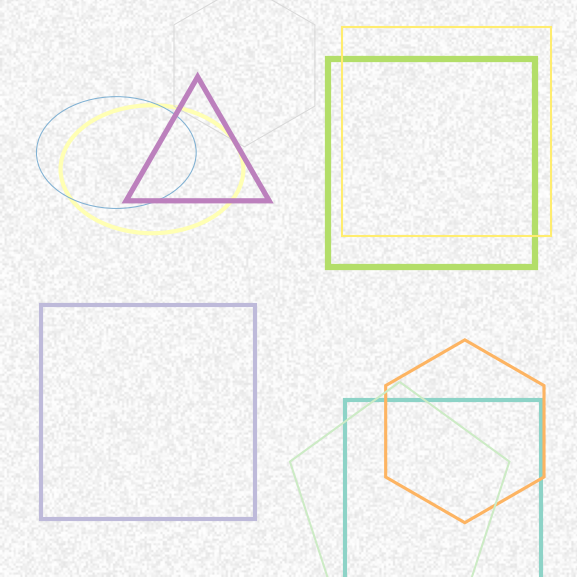[{"shape": "square", "thickness": 2, "radius": 0.85, "center": [0.767, 0.137]}, {"shape": "oval", "thickness": 2, "radius": 0.79, "center": [0.263, 0.706]}, {"shape": "square", "thickness": 2, "radius": 0.93, "center": [0.257, 0.286]}, {"shape": "oval", "thickness": 0.5, "radius": 0.69, "center": [0.201, 0.735]}, {"shape": "hexagon", "thickness": 1.5, "radius": 0.79, "center": [0.805, 0.252]}, {"shape": "square", "thickness": 3, "radius": 0.9, "center": [0.747, 0.717]}, {"shape": "hexagon", "thickness": 0.5, "radius": 0.7, "center": [0.423, 0.886]}, {"shape": "triangle", "thickness": 2.5, "radius": 0.72, "center": [0.342, 0.723]}, {"shape": "pentagon", "thickness": 1, "radius": 1.0, "center": [0.692, 0.138]}, {"shape": "square", "thickness": 1, "radius": 0.9, "center": [0.773, 0.772]}]